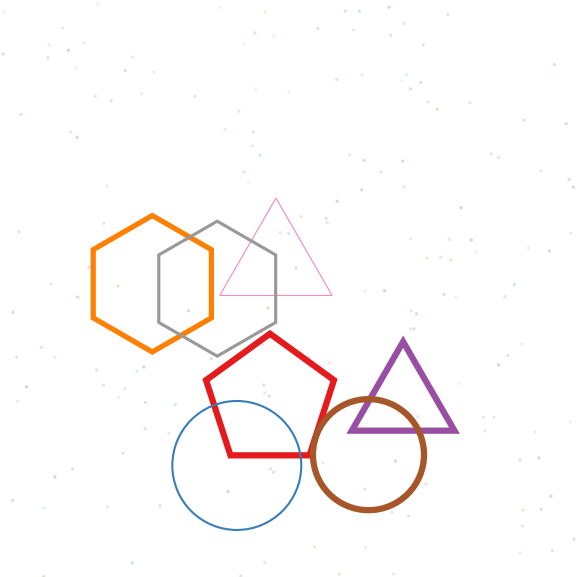[{"shape": "pentagon", "thickness": 3, "radius": 0.58, "center": [0.468, 0.305]}, {"shape": "circle", "thickness": 1, "radius": 0.56, "center": [0.41, 0.193]}, {"shape": "triangle", "thickness": 3, "radius": 0.51, "center": [0.698, 0.305]}, {"shape": "hexagon", "thickness": 2.5, "radius": 0.59, "center": [0.264, 0.508]}, {"shape": "circle", "thickness": 3, "radius": 0.48, "center": [0.638, 0.212]}, {"shape": "triangle", "thickness": 0.5, "radius": 0.56, "center": [0.478, 0.544]}, {"shape": "hexagon", "thickness": 1.5, "radius": 0.58, "center": [0.376, 0.499]}]